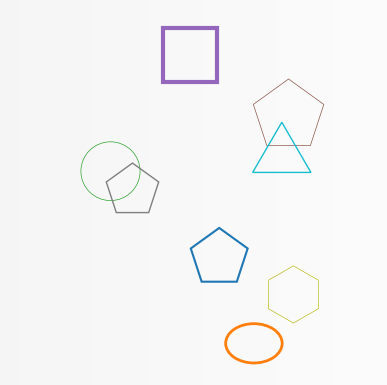[{"shape": "pentagon", "thickness": 1.5, "radius": 0.39, "center": [0.566, 0.331]}, {"shape": "oval", "thickness": 2, "radius": 0.36, "center": [0.655, 0.108]}, {"shape": "circle", "thickness": 0.5, "radius": 0.38, "center": [0.285, 0.555]}, {"shape": "square", "thickness": 3, "radius": 0.35, "center": [0.49, 0.856]}, {"shape": "pentagon", "thickness": 0.5, "radius": 0.48, "center": [0.745, 0.699]}, {"shape": "pentagon", "thickness": 1, "radius": 0.36, "center": [0.342, 0.505]}, {"shape": "hexagon", "thickness": 0.5, "radius": 0.37, "center": [0.757, 0.235]}, {"shape": "triangle", "thickness": 1, "radius": 0.43, "center": [0.727, 0.596]}]